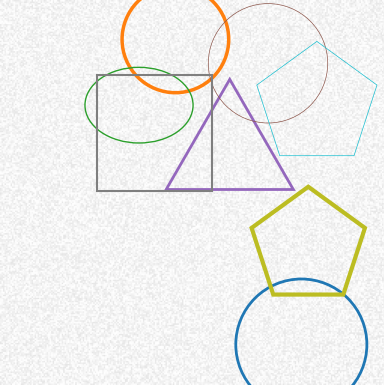[{"shape": "circle", "thickness": 2, "radius": 0.85, "center": [0.783, 0.105]}, {"shape": "circle", "thickness": 2.5, "radius": 0.69, "center": [0.456, 0.898]}, {"shape": "oval", "thickness": 1, "radius": 0.7, "center": [0.361, 0.727]}, {"shape": "triangle", "thickness": 2, "radius": 0.95, "center": [0.597, 0.603]}, {"shape": "circle", "thickness": 0.5, "radius": 0.78, "center": [0.696, 0.836]}, {"shape": "square", "thickness": 1.5, "radius": 0.75, "center": [0.401, 0.655]}, {"shape": "pentagon", "thickness": 3, "radius": 0.77, "center": [0.801, 0.36]}, {"shape": "pentagon", "thickness": 0.5, "radius": 0.82, "center": [0.823, 0.728]}]